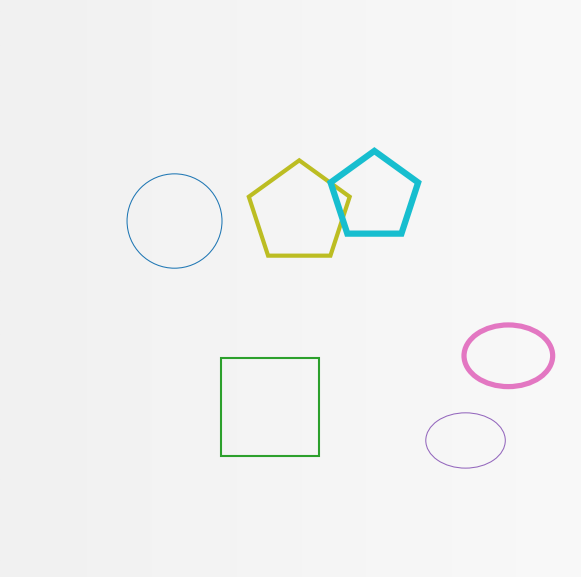[{"shape": "circle", "thickness": 0.5, "radius": 0.41, "center": [0.3, 0.616]}, {"shape": "square", "thickness": 1, "radius": 0.42, "center": [0.464, 0.295]}, {"shape": "oval", "thickness": 0.5, "radius": 0.34, "center": [0.801, 0.236]}, {"shape": "oval", "thickness": 2.5, "radius": 0.38, "center": [0.875, 0.383]}, {"shape": "pentagon", "thickness": 2, "radius": 0.46, "center": [0.515, 0.63]}, {"shape": "pentagon", "thickness": 3, "radius": 0.4, "center": [0.644, 0.659]}]